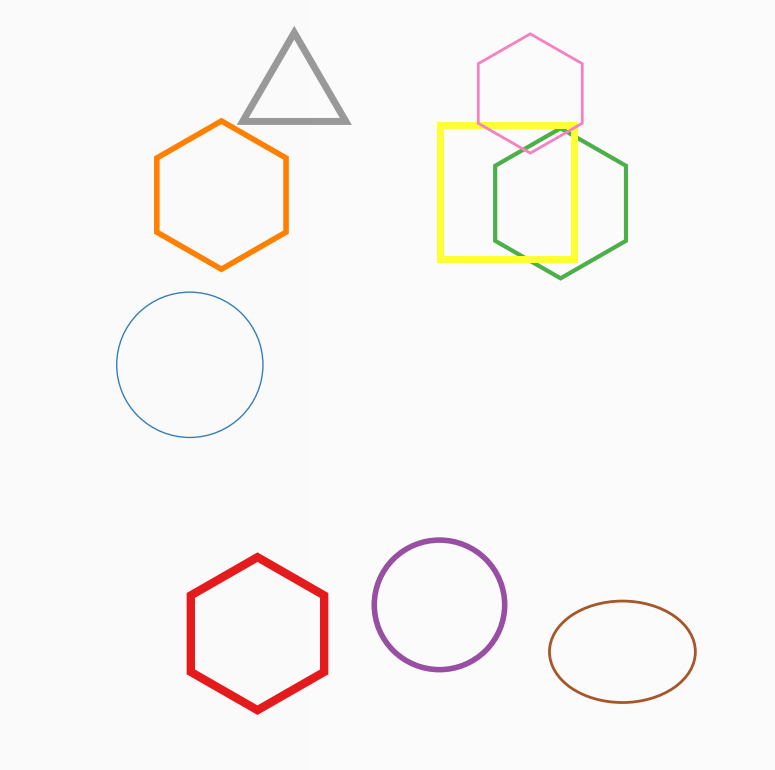[{"shape": "hexagon", "thickness": 3, "radius": 0.5, "center": [0.332, 0.177]}, {"shape": "circle", "thickness": 0.5, "radius": 0.47, "center": [0.245, 0.526]}, {"shape": "hexagon", "thickness": 1.5, "radius": 0.49, "center": [0.723, 0.736]}, {"shape": "circle", "thickness": 2, "radius": 0.42, "center": [0.567, 0.214]}, {"shape": "hexagon", "thickness": 2, "radius": 0.48, "center": [0.286, 0.747]}, {"shape": "square", "thickness": 2.5, "radius": 0.43, "center": [0.655, 0.751]}, {"shape": "oval", "thickness": 1, "radius": 0.47, "center": [0.803, 0.154]}, {"shape": "hexagon", "thickness": 1, "radius": 0.39, "center": [0.684, 0.879]}, {"shape": "triangle", "thickness": 2.5, "radius": 0.38, "center": [0.38, 0.881]}]